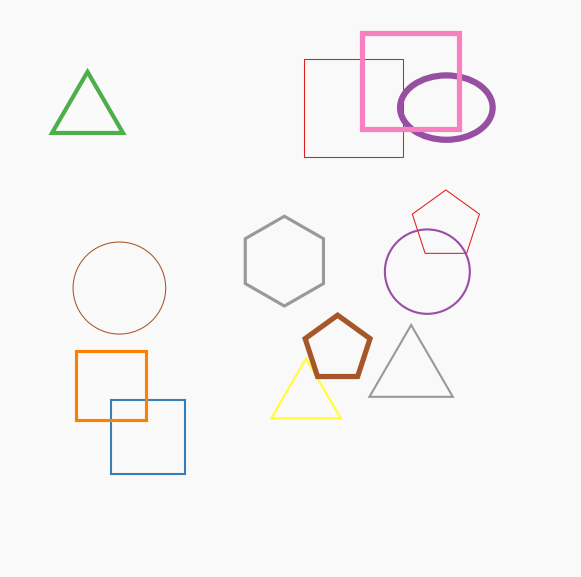[{"shape": "pentagon", "thickness": 0.5, "radius": 0.3, "center": [0.767, 0.61]}, {"shape": "square", "thickness": 0.5, "radius": 0.43, "center": [0.608, 0.812]}, {"shape": "square", "thickness": 1, "radius": 0.32, "center": [0.255, 0.242]}, {"shape": "triangle", "thickness": 2, "radius": 0.35, "center": [0.151, 0.804]}, {"shape": "circle", "thickness": 1, "radius": 0.37, "center": [0.735, 0.529]}, {"shape": "oval", "thickness": 3, "radius": 0.4, "center": [0.768, 0.813]}, {"shape": "square", "thickness": 1.5, "radius": 0.3, "center": [0.191, 0.332]}, {"shape": "triangle", "thickness": 1, "radius": 0.34, "center": [0.526, 0.309]}, {"shape": "circle", "thickness": 0.5, "radius": 0.4, "center": [0.205, 0.5]}, {"shape": "pentagon", "thickness": 2.5, "radius": 0.29, "center": [0.581, 0.395]}, {"shape": "square", "thickness": 2.5, "radius": 0.42, "center": [0.707, 0.859]}, {"shape": "hexagon", "thickness": 1.5, "radius": 0.39, "center": [0.489, 0.547]}, {"shape": "triangle", "thickness": 1, "radius": 0.41, "center": [0.707, 0.353]}]